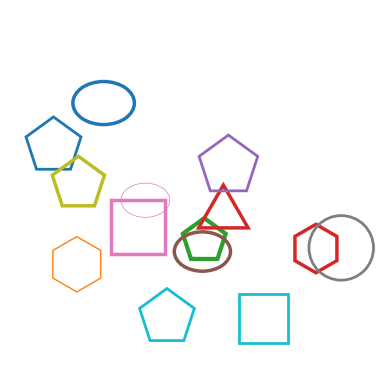[{"shape": "oval", "thickness": 2.5, "radius": 0.4, "center": [0.269, 0.732]}, {"shape": "pentagon", "thickness": 2, "radius": 0.38, "center": [0.139, 0.621]}, {"shape": "hexagon", "thickness": 1, "radius": 0.36, "center": [0.2, 0.314]}, {"shape": "pentagon", "thickness": 3, "radius": 0.29, "center": [0.53, 0.375]}, {"shape": "hexagon", "thickness": 2.5, "radius": 0.31, "center": [0.821, 0.354]}, {"shape": "triangle", "thickness": 2.5, "radius": 0.37, "center": [0.58, 0.445]}, {"shape": "pentagon", "thickness": 2, "radius": 0.4, "center": [0.593, 0.569]}, {"shape": "oval", "thickness": 2.5, "radius": 0.36, "center": [0.526, 0.347]}, {"shape": "oval", "thickness": 0.5, "radius": 0.32, "center": [0.378, 0.48]}, {"shape": "square", "thickness": 2.5, "radius": 0.35, "center": [0.357, 0.41]}, {"shape": "circle", "thickness": 2, "radius": 0.42, "center": [0.886, 0.356]}, {"shape": "pentagon", "thickness": 2.5, "radius": 0.36, "center": [0.204, 0.523]}, {"shape": "pentagon", "thickness": 2, "radius": 0.37, "center": [0.434, 0.176]}, {"shape": "square", "thickness": 2, "radius": 0.32, "center": [0.684, 0.172]}]